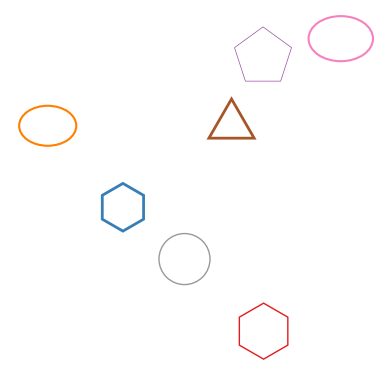[{"shape": "hexagon", "thickness": 1, "radius": 0.36, "center": [0.685, 0.14]}, {"shape": "hexagon", "thickness": 2, "radius": 0.31, "center": [0.319, 0.462]}, {"shape": "pentagon", "thickness": 0.5, "radius": 0.39, "center": [0.683, 0.852]}, {"shape": "oval", "thickness": 1.5, "radius": 0.37, "center": [0.124, 0.673]}, {"shape": "triangle", "thickness": 2, "radius": 0.34, "center": [0.601, 0.675]}, {"shape": "oval", "thickness": 1.5, "radius": 0.42, "center": [0.885, 0.9]}, {"shape": "circle", "thickness": 1, "radius": 0.33, "center": [0.479, 0.327]}]